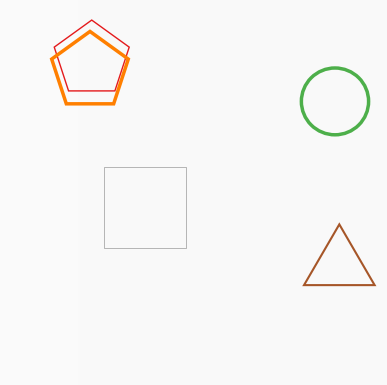[{"shape": "pentagon", "thickness": 1, "radius": 0.51, "center": [0.237, 0.846]}, {"shape": "circle", "thickness": 2.5, "radius": 0.43, "center": [0.864, 0.737]}, {"shape": "pentagon", "thickness": 2.5, "radius": 0.52, "center": [0.232, 0.814]}, {"shape": "triangle", "thickness": 1.5, "radius": 0.53, "center": [0.876, 0.312]}, {"shape": "square", "thickness": 0.5, "radius": 0.53, "center": [0.374, 0.461]}]